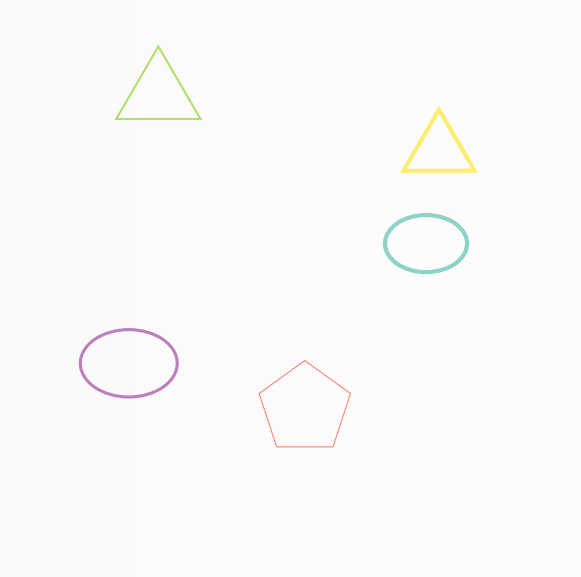[{"shape": "oval", "thickness": 2, "radius": 0.35, "center": [0.733, 0.577]}, {"shape": "pentagon", "thickness": 0.5, "radius": 0.41, "center": [0.524, 0.292]}, {"shape": "triangle", "thickness": 1, "radius": 0.42, "center": [0.272, 0.835]}, {"shape": "oval", "thickness": 1.5, "radius": 0.42, "center": [0.222, 0.37]}, {"shape": "triangle", "thickness": 2, "radius": 0.35, "center": [0.755, 0.739]}]